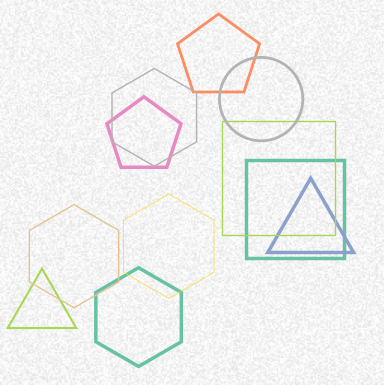[{"shape": "hexagon", "thickness": 2.5, "radius": 0.64, "center": [0.36, 0.176]}, {"shape": "square", "thickness": 2.5, "radius": 0.63, "center": [0.767, 0.458]}, {"shape": "pentagon", "thickness": 2, "radius": 0.56, "center": [0.568, 0.852]}, {"shape": "triangle", "thickness": 2.5, "radius": 0.64, "center": [0.807, 0.409]}, {"shape": "pentagon", "thickness": 2.5, "radius": 0.51, "center": [0.374, 0.647]}, {"shape": "triangle", "thickness": 1.5, "radius": 0.51, "center": [0.109, 0.199]}, {"shape": "square", "thickness": 1, "radius": 0.74, "center": [0.724, 0.538]}, {"shape": "hexagon", "thickness": 0.5, "radius": 0.68, "center": [0.438, 0.361]}, {"shape": "hexagon", "thickness": 1, "radius": 0.67, "center": [0.192, 0.335]}, {"shape": "hexagon", "thickness": 1, "radius": 0.63, "center": [0.401, 0.695]}, {"shape": "circle", "thickness": 2, "radius": 0.54, "center": [0.678, 0.743]}]